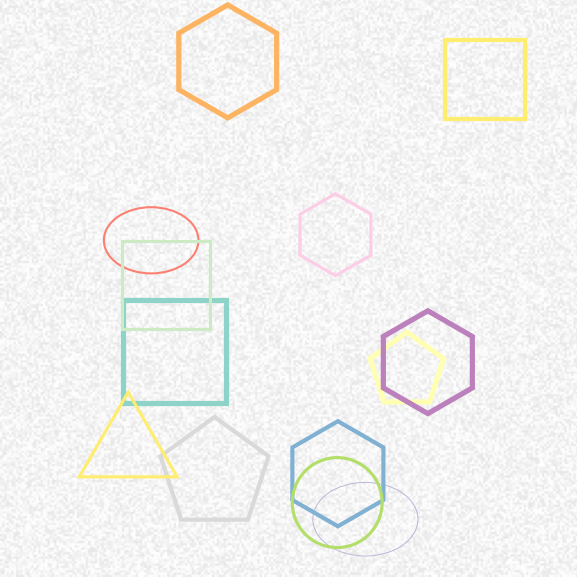[{"shape": "square", "thickness": 2.5, "radius": 0.44, "center": [0.302, 0.39]}, {"shape": "pentagon", "thickness": 2.5, "radius": 0.33, "center": [0.705, 0.357]}, {"shape": "oval", "thickness": 0.5, "radius": 0.46, "center": [0.633, 0.1]}, {"shape": "oval", "thickness": 1, "radius": 0.41, "center": [0.262, 0.583]}, {"shape": "hexagon", "thickness": 2, "radius": 0.46, "center": [0.585, 0.179]}, {"shape": "hexagon", "thickness": 2.5, "radius": 0.49, "center": [0.394, 0.893]}, {"shape": "circle", "thickness": 1.5, "radius": 0.39, "center": [0.584, 0.129]}, {"shape": "hexagon", "thickness": 1.5, "radius": 0.35, "center": [0.581, 0.593]}, {"shape": "pentagon", "thickness": 2, "radius": 0.49, "center": [0.371, 0.179]}, {"shape": "hexagon", "thickness": 2.5, "radius": 0.44, "center": [0.741, 0.372]}, {"shape": "square", "thickness": 1.5, "radius": 0.38, "center": [0.287, 0.505]}, {"shape": "square", "thickness": 2, "radius": 0.34, "center": [0.84, 0.861]}, {"shape": "triangle", "thickness": 1.5, "radius": 0.49, "center": [0.222, 0.222]}]